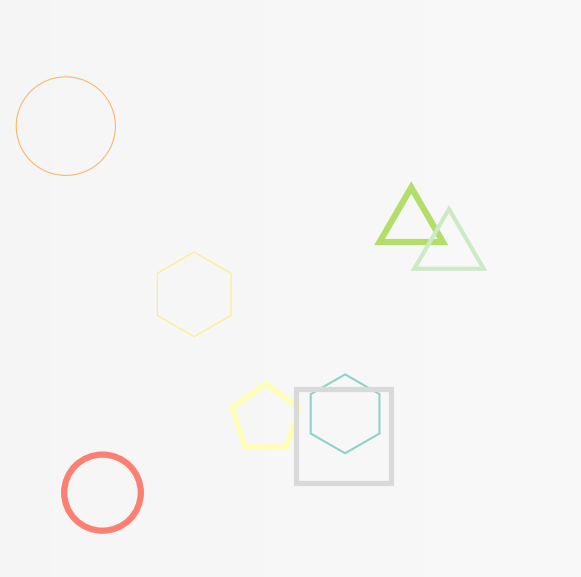[{"shape": "hexagon", "thickness": 1, "radius": 0.34, "center": [0.594, 0.283]}, {"shape": "pentagon", "thickness": 2.5, "radius": 0.3, "center": [0.457, 0.274]}, {"shape": "circle", "thickness": 3, "radius": 0.33, "center": [0.176, 0.146]}, {"shape": "circle", "thickness": 0.5, "radius": 0.43, "center": [0.113, 0.781]}, {"shape": "triangle", "thickness": 3, "radius": 0.31, "center": [0.708, 0.611]}, {"shape": "square", "thickness": 2.5, "radius": 0.41, "center": [0.591, 0.244]}, {"shape": "triangle", "thickness": 2, "radius": 0.34, "center": [0.772, 0.568]}, {"shape": "hexagon", "thickness": 0.5, "radius": 0.37, "center": [0.334, 0.489]}]